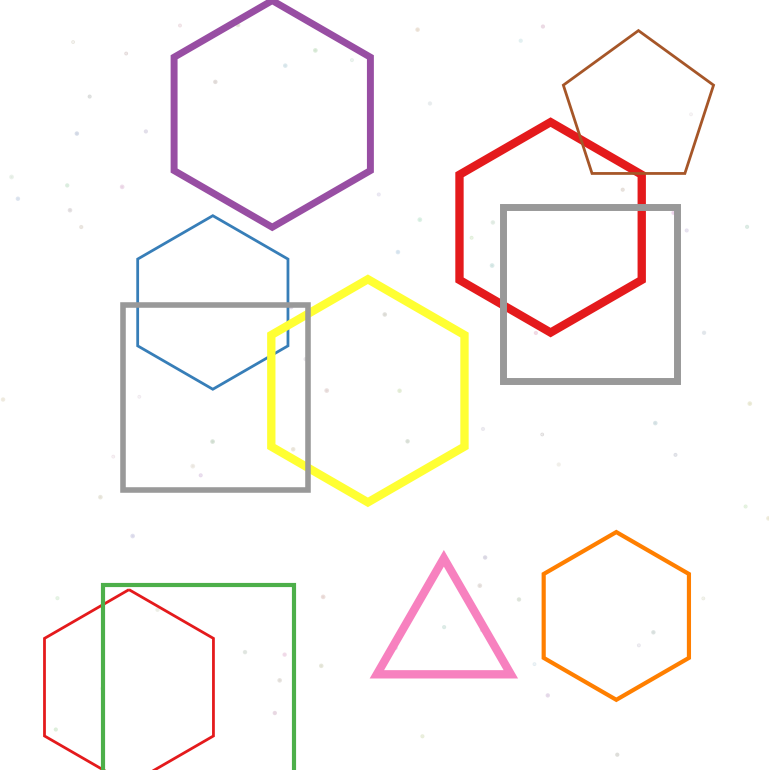[{"shape": "hexagon", "thickness": 1, "radius": 0.63, "center": [0.167, 0.108]}, {"shape": "hexagon", "thickness": 3, "radius": 0.68, "center": [0.715, 0.705]}, {"shape": "hexagon", "thickness": 1, "radius": 0.56, "center": [0.276, 0.607]}, {"shape": "square", "thickness": 1.5, "radius": 0.62, "center": [0.258, 0.117]}, {"shape": "hexagon", "thickness": 2.5, "radius": 0.74, "center": [0.354, 0.852]}, {"shape": "hexagon", "thickness": 1.5, "radius": 0.54, "center": [0.8, 0.2]}, {"shape": "hexagon", "thickness": 3, "radius": 0.72, "center": [0.478, 0.492]}, {"shape": "pentagon", "thickness": 1, "radius": 0.51, "center": [0.829, 0.858]}, {"shape": "triangle", "thickness": 3, "radius": 0.5, "center": [0.576, 0.174]}, {"shape": "square", "thickness": 2.5, "radius": 0.56, "center": [0.766, 0.618]}, {"shape": "square", "thickness": 2, "radius": 0.6, "center": [0.28, 0.484]}]